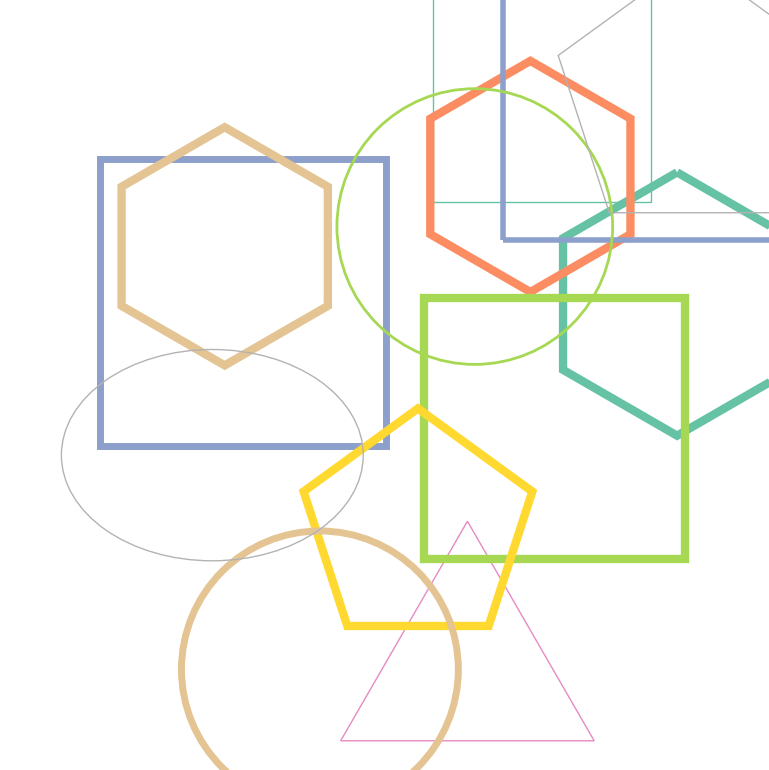[{"shape": "hexagon", "thickness": 3, "radius": 0.86, "center": [0.879, 0.605]}, {"shape": "square", "thickness": 0.5, "radius": 0.71, "center": [0.704, 0.879]}, {"shape": "hexagon", "thickness": 3, "radius": 0.75, "center": [0.689, 0.771]}, {"shape": "square", "thickness": 2.5, "radius": 0.93, "center": [0.316, 0.607]}, {"shape": "square", "thickness": 2, "radius": 0.94, "center": [0.841, 0.877]}, {"shape": "triangle", "thickness": 0.5, "radius": 0.95, "center": [0.607, 0.133]}, {"shape": "square", "thickness": 3, "radius": 0.85, "center": [0.72, 0.444]}, {"shape": "circle", "thickness": 1, "radius": 0.9, "center": [0.617, 0.706]}, {"shape": "pentagon", "thickness": 3, "radius": 0.78, "center": [0.543, 0.313]}, {"shape": "hexagon", "thickness": 3, "radius": 0.77, "center": [0.292, 0.68]}, {"shape": "circle", "thickness": 2.5, "radius": 0.9, "center": [0.415, 0.131]}, {"shape": "oval", "thickness": 0.5, "radius": 0.98, "center": [0.276, 0.409]}, {"shape": "pentagon", "thickness": 0.5, "radius": 0.91, "center": [0.899, 0.872]}]